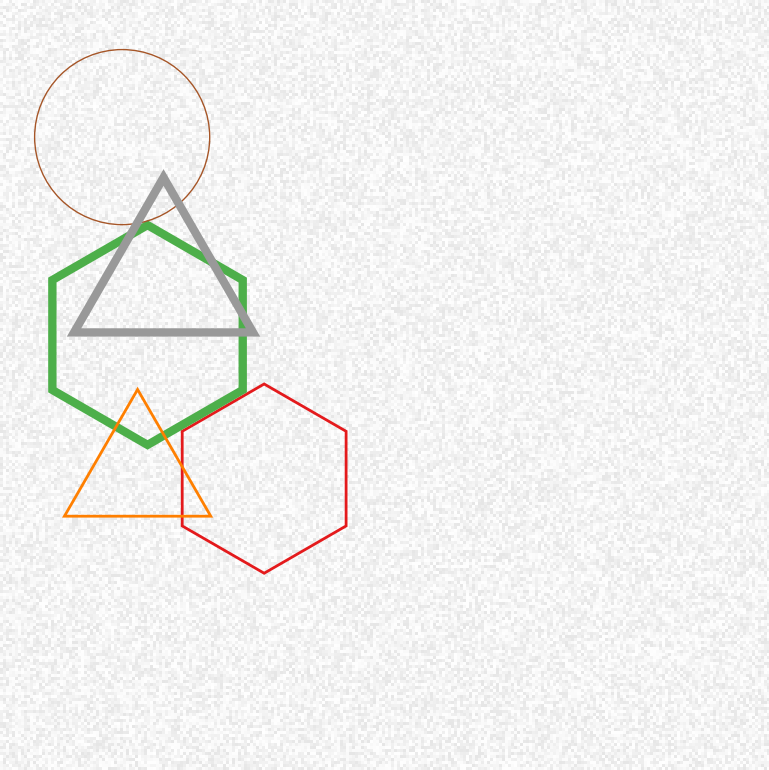[{"shape": "hexagon", "thickness": 1, "radius": 0.61, "center": [0.343, 0.378]}, {"shape": "hexagon", "thickness": 3, "radius": 0.71, "center": [0.192, 0.565]}, {"shape": "triangle", "thickness": 1, "radius": 0.55, "center": [0.179, 0.384]}, {"shape": "circle", "thickness": 0.5, "radius": 0.57, "center": [0.159, 0.822]}, {"shape": "triangle", "thickness": 3, "radius": 0.67, "center": [0.212, 0.635]}]